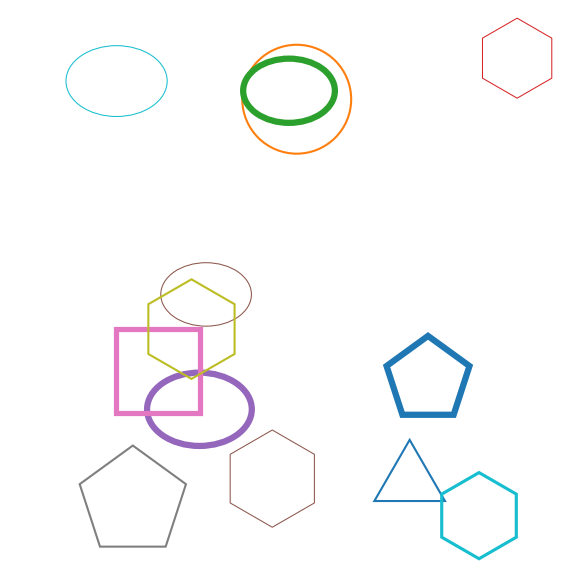[{"shape": "pentagon", "thickness": 3, "radius": 0.38, "center": [0.741, 0.342]}, {"shape": "triangle", "thickness": 1, "radius": 0.35, "center": [0.709, 0.167]}, {"shape": "circle", "thickness": 1, "radius": 0.47, "center": [0.514, 0.827]}, {"shape": "oval", "thickness": 3, "radius": 0.4, "center": [0.5, 0.842]}, {"shape": "hexagon", "thickness": 0.5, "radius": 0.35, "center": [0.895, 0.898]}, {"shape": "oval", "thickness": 3, "radius": 0.45, "center": [0.345, 0.29]}, {"shape": "hexagon", "thickness": 0.5, "radius": 0.42, "center": [0.471, 0.17]}, {"shape": "oval", "thickness": 0.5, "radius": 0.39, "center": [0.357, 0.489]}, {"shape": "square", "thickness": 2.5, "radius": 0.36, "center": [0.273, 0.357]}, {"shape": "pentagon", "thickness": 1, "radius": 0.48, "center": [0.23, 0.131]}, {"shape": "hexagon", "thickness": 1, "radius": 0.43, "center": [0.332, 0.429]}, {"shape": "hexagon", "thickness": 1.5, "radius": 0.37, "center": [0.829, 0.106]}, {"shape": "oval", "thickness": 0.5, "radius": 0.44, "center": [0.202, 0.859]}]